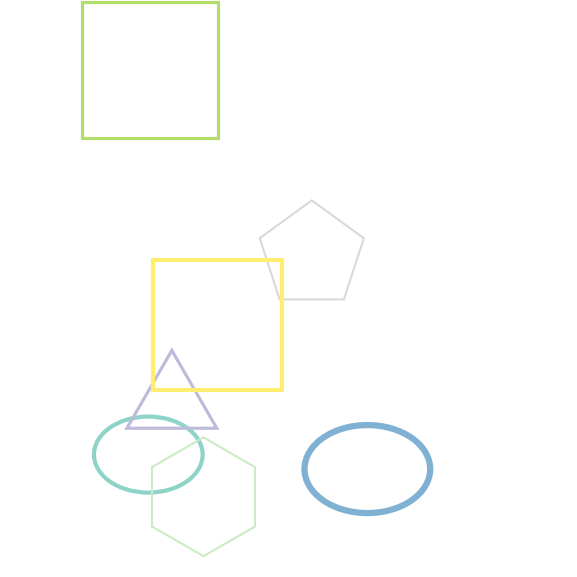[{"shape": "oval", "thickness": 2, "radius": 0.47, "center": [0.257, 0.212]}, {"shape": "triangle", "thickness": 1.5, "radius": 0.45, "center": [0.298, 0.303]}, {"shape": "oval", "thickness": 3, "radius": 0.54, "center": [0.636, 0.187]}, {"shape": "square", "thickness": 1.5, "radius": 0.59, "center": [0.26, 0.878]}, {"shape": "pentagon", "thickness": 1, "radius": 0.47, "center": [0.54, 0.557]}, {"shape": "hexagon", "thickness": 1, "radius": 0.51, "center": [0.352, 0.139]}, {"shape": "square", "thickness": 2, "radius": 0.56, "center": [0.377, 0.436]}]